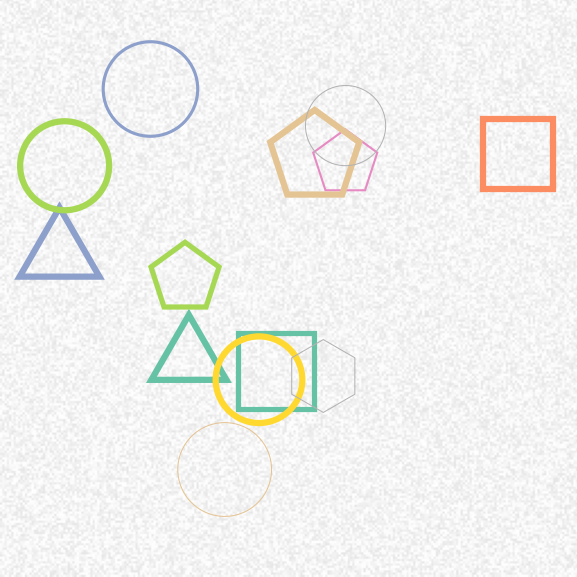[{"shape": "triangle", "thickness": 3, "radius": 0.37, "center": [0.327, 0.379]}, {"shape": "square", "thickness": 2.5, "radius": 0.33, "center": [0.477, 0.357]}, {"shape": "square", "thickness": 3, "radius": 0.3, "center": [0.897, 0.732]}, {"shape": "triangle", "thickness": 3, "radius": 0.4, "center": [0.103, 0.56]}, {"shape": "circle", "thickness": 1.5, "radius": 0.41, "center": [0.261, 0.845]}, {"shape": "pentagon", "thickness": 1, "radius": 0.29, "center": [0.598, 0.717]}, {"shape": "circle", "thickness": 3, "radius": 0.39, "center": [0.112, 0.712]}, {"shape": "pentagon", "thickness": 2.5, "radius": 0.31, "center": [0.32, 0.518]}, {"shape": "circle", "thickness": 3, "radius": 0.38, "center": [0.448, 0.342]}, {"shape": "pentagon", "thickness": 3, "radius": 0.4, "center": [0.545, 0.728]}, {"shape": "circle", "thickness": 0.5, "radius": 0.41, "center": [0.389, 0.186]}, {"shape": "hexagon", "thickness": 0.5, "radius": 0.32, "center": [0.56, 0.348]}, {"shape": "circle", "thickness": 0.5, "radius": 0.35, "center": [0.598, 0.782]}]